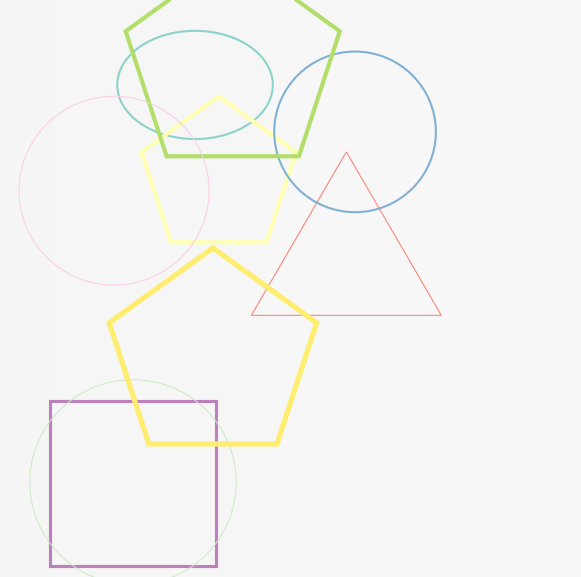[{"shape": "oval", "thickness": 1, "radius": 0.67, "center": [0.336, 0.852]}, {"shape": "pentagon", "thickness": 2, "radius": 0.7, "center": [0.376, 0.693]}, {"shape": "triangle", "thickness": 0.5, "radius": 0.94, "center": [0.596, 0.547]}, {"shape": "circle", "thickness": 1, "radius": 0.7, "center": [0.611, 0.771]}, {"shape": "pentagon", "thickness": 2, "radius": 0.97, "center": [0.4, 0.885]}, {"shape": "circle", "thickness": 0.5, "radius": 0.82, "center": [0.196, 0.669]}, {"shape": "square", "thickness": 1.5, "radius": 0.71, "center": [0.229, 0.163]}, {"shape": "circle", "thickness": 0.5, "radius": 0.89, "center": [0.229, 0.164]}, {"shape": "pentagon", "thickness": 2.5, "radius": 0.94, "center": [0.366, 0.382]}]